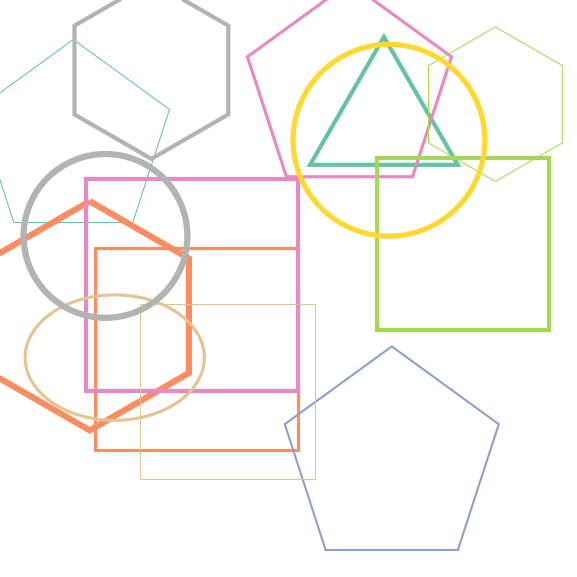[{"shape": "pentagon", "thickness": 0.5, "radius": 0.88, "center": [0.127, 0.755]}, {"shape": "triangle", "thickness": 2, "radius": 0.74, "center": [0.665, 0.788]}, {"shape": "square", "thickness": 1.5, "radius": 0.88, "center": [0.34, 0.395]}, {"shape": "hexagon", "thickness": 3, "radius": 0.99, "center": [0.155, 0.452]}, {"shape": "pentagon", "thickness": 1, "radius": 0.97, "center": [0.678, 0.204]}, {"shape": "pentagon", "thickness": 1.5, "radius": 0.93, "center": [0.605, 0.843]}, {"shape": "square", "thickness": 2, "radius": 0.92, "center": [0.333, 0.505]}, {"shape": "square", "thickness": 2, "radius": 0.74, "center": [0.801, 0.576]}, {"shape": "hexagon", "thickness": 0.5, "radius": 0.67, "center": [0.858, 0.819]}, {"shape": "circle", "thickness": 2.5, "radius": 0.83, "center": [0.673, 0.756]}, {"shape": "square", "thickness": 0.5, "radius": 0.76, "center": [0.394, 0.322]}, {"shape": "oval", "thickness": 1.5, "radius": 0.78, "center": [0.199, 0.38]}, {"shape": "hexagon", "thickness": 2, "radius": 0.77, "center": [0.262, 0.878]}, {"shape": "circle", "thickness": 3, "radius": 0.71, "center": [0.183, 0.591]}]